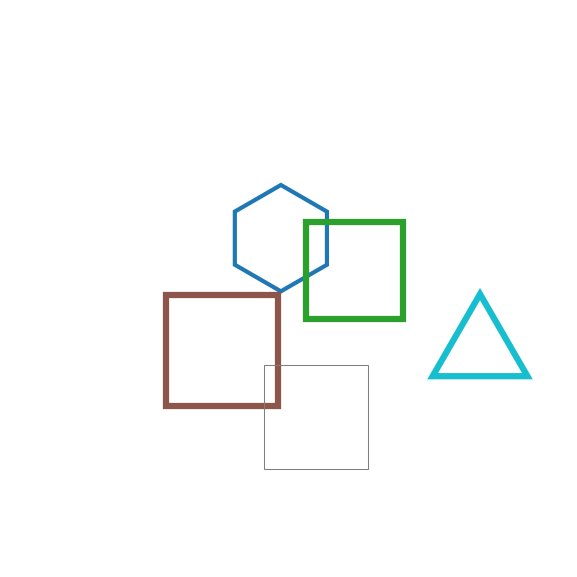[{"shape": "hexagon", "thickness": 2, "radius": 0.46, "center": [0.486, 0.587]}, {"shape": "square", "thickness": 3, "radius": 0.42, "center": [0.614, 0.531]}, {"shape": "square", "thickness": 3, "radius": 0.48, "center": [0.385, 0.392]}, {"shape": "square", "thickness": 0.5, "radius": 0.45, "center": [0.548, 0.277]}, {"shape": "triangle", "thickness": 3, "radius": 0.47, "center": [0.831, 0.395]}]